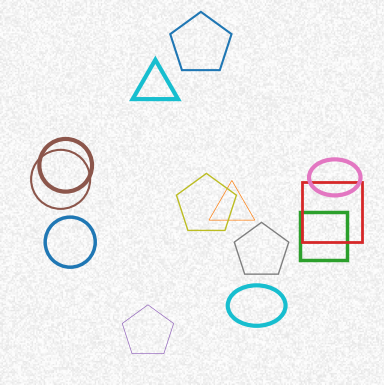[{"shape": "pentagon", "thickness": 1.5, "radius": 0.42, "center": [0.522, 0.886]}, {"shape": "circle", "thickness": 2.5, "radius": 0.33, "center": [0.182, 0.371]}, {"shape": "triangle", "thickness": 0.5, "radius": 0.34, "center": [0.602, 0.463]}, {"shape": "square", "thickness": 2.5, "radius": 0.31, "center": [0.841, 0.387]}, {"shape": "square", "thickness": 2, "radius": 0.39, "center": [0.862, 0.449]}, {"shape": "pentagon", "thickness": 0.5, "radius": 0.35, "center": [0.384, 0.138]}, {"shape": "circle", "thickness": 3, "radius": 0.34, "center": [0.171, 0.571]}, {"shape": "circle", "thickness": 1.5, "radius": 0.38, "center": [0.158, 0.534]}, {"shape": "oval", "thickness": 3, "radius": 0.33, "center": [0.87, 0.539]}, {"shape": "pentagon", "thickness": 1, "radius": 0.37, "center": [0.679, 0.348]}, {"shape": "pentagon", "thickness": 1, "radius": 0.41, "center": [0.536, 0.468]}, {"shape": "triangle", "thickness": 3, "radius": 0.34, "center": [0.404, 0.777]}, {"shape": "oval", "thickness": 3, "radius": 0.38, "center": [0.667, 0.206]}]